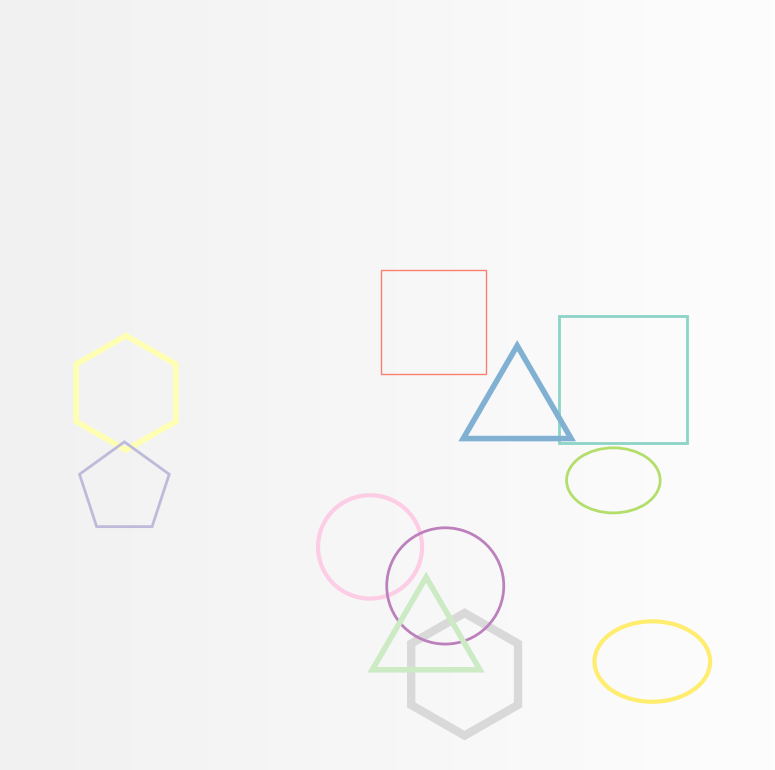[{"shape": "square", "thickness": 1, "radius": 0.41, "center": [0.804, 0.507]}, {"shape": "hexagon", "thickness": 2, "radius": 0.37, "center": [0.163, 0.49]}, {"shape": "pentagon", "thickness": 1, "radius": 0.3, "center": [0.16, 0.365]}, {"shape": "square", "thickness": 0.5, "radius": 0.34, "center": [0.559, 0.582]}, {"shape": "triangle", "thickness": 2, "radius": 0.4, "center": [0.667, 0.471]}, {"shape": "oval", "thickness": 1, "radius": 0.3, "center": [0.791, 0.376]}, {"shape": "circle", "thickness": 1.5, "radius": 0.34, "center": [0.477, 0.29]}, {"shape": "hexagon", "thickness": 3, "radius": 0.4, "center": [0.599, 0.124]}, {"shape": "circle", "thickness": 1, "radius": 0.38, "center": [0.575, 0.239]}, {"shape": "triangle", "thickness": 2, "radius": 0.4, "center": [0.55, 0.17]}, {"shape": "oval", "thickness": 1.5, "radius": 0.37, "center": [0.842, 0.141]}]